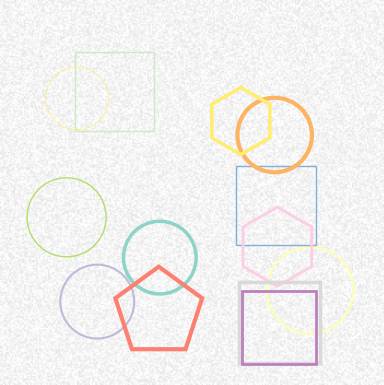[{"shape": "circle", "thickness": 2.5, "radius": 0.47, "center": [0.415, 0.331]}, {"shape": "circle", "thickness": 1.5, "radius": 0.56, "center": [0.806, 0.246]}, {"shape": "circle", "thickness": 1.5, "radius": 0.48, "center": [0.253, 0.217]}, {"shape": "pentagon", "thickness": 3, "radius": 0.59, "center": [0.412, 0.189]}, {"shape": "square", "thickness": 1, "radius": 0.52, "center": [0.717, 0.466]}, {"shape": "circle", "thickness": 3, "radius": 0.48, "center": [0.713, 0.649]}, {"shape": "circle", "thickness": 1, "radius": 0.51, "center": [0.173, 0.436]}, {"shape": "hexagon", "thickness": 2, "radius": 0.51, "center": [0.72, 0.359]}, {"shape": "square", "thickness": 2.5, "radius": 0.53, "center": [0.726, 0.163]}, {"shape": "square", "thickness": 2, "radius": 0.48, "center": [0.725, 0.149]}, {"shape": "square", "thickness": 1, "radius": 0.51, "center": [0.298, 0.762]}, {"shape": "hexagon", "thickness": 2.5, "radius": 0.44, "center": [0.626, 0.686]}, {"shape": "circle", "thickness": 0.5, "radius": 0.41, "center": [0.2, 0.745]}]